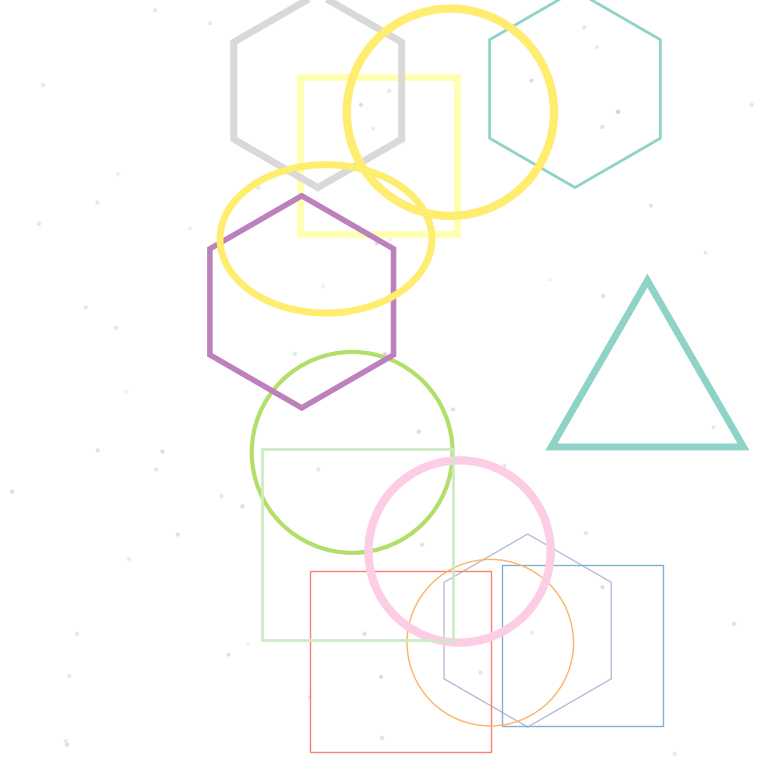[{"shape": "hexagon", "thickness": 1, "radius": 0.64, "center": [0.747, 0.884]}, {"shape": "triangle", "thickness": 2.5, "radius": 0.72, "center": [0.841, 0.492]}, {"shape": "square", "thickness": 2.5, "radius": 0.51, "center": [0.492, 0.798]}, {"shape": "hexagon", "thickness": 0.5, "radius": 0.63, "center": [0.685, 0.181]}, {"shape": "square", "thickness": 0.5, "radius": 0.59, "center": [0.52, 0.141]}, {"shape": "square", "thickness": 0.5, "radius": 0.52, "center": [0.757, 0.162]}, {"shape": "circle", "thickness": 0.5, "radius": 0.54, "center": [0.637, 0.165]}, {"shape": "circle", "thickness": 1.5, "radius": 0.65, "center": [0.457, 0.412]}, {"shape": "circle", "thickness": 3, "radius": 0.59, "center": [0.597, 0.284]}, {"shape": "hexagon", "thickness": 2.5, "radius": 0.63, "center": [0.413, 0.882]}, {"shape": "hexagon", "thickness": 2, "radius": 0.69, "center": [0.392, 0.608]}, {"shape": "square", "thickness": 1, "radius": 0.62, "center": [0.464, 0.293]}, {"shape": "circle", "thickness": 3, "radius": 0.67, "center": [0.585, 0.854]}, {"shape": "oval", "thickness": 2.5, "radius": 0.69, "center": [0.423, 0.69]}]